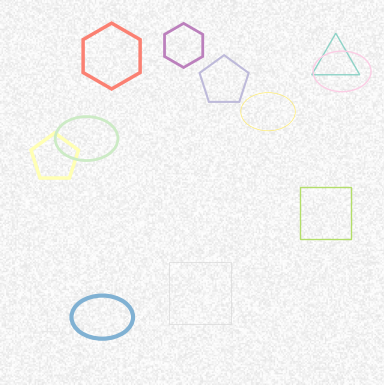[{"shape": "triangle", "thickness": 1, "radius": 0.36, "center": [0.872, 0.842]}, {"shape": "pentagon", "thickness": 2.5, "radius": 0.32, "center": [0.142, 0.59]}, {"shape": "pentagon", "thickness": 1.5, "radius": 0.34, "center": [0.582, 0.79]}, {"shape": "hexagon", "thickness": 2.5, "radius": 0.43, "center": [0.29, 0.854]}, {"shape": "oval", "thickness": 3, "radius": 0.4, "center": [0.266, 0.176]}, {"shape": "square", "thickness": 1, "radius": 0.33, "center": [0.846, 0.447]}, {"shape": "oval", "thickness": 1, "radius": 0.38, "center": [0.888, 0.815]}, {"shape": "square", "thickness": 0.5, "radius": 0.4, "center": [0.519, 0.239]}, {"shape": "hexagon", "thickness": 2, "radius": 0.29, "center": [0.477, 0.882]}, {"shape": "oval", "thickness": 2, "radius": 0.41, "center": [0.225, 0.64]}, {"shape": "oval", "thickness": 0.5, "radius": 0.35, "center": [0.696, 0.71]}]